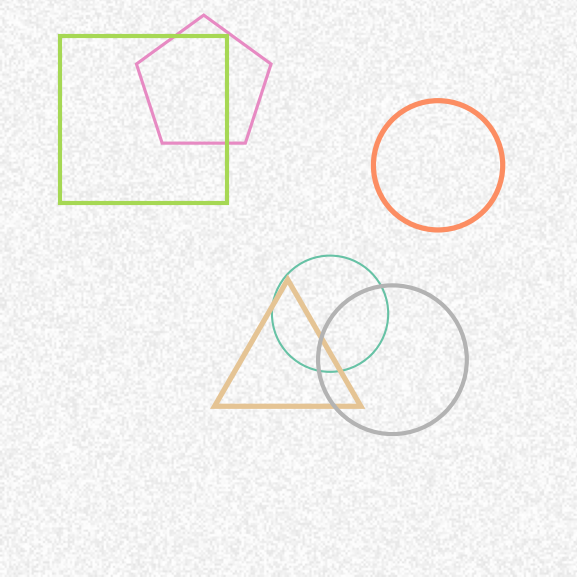[{"shape": "circle", "thickness": 1, "radius": 0.5, "center": [0.572, 0.456]}, {"shape": "circle", "thickness": 2.5, "radius": 0.56, "center": [0.759, 0.713]}, {"shape": "pentagon", "thickness": 1.5, "radius": 0.61, "center": [0.353, 0.85]}, {"shape": "square", "thickness": 2, "radius": 0.72, "center": [0.249, 0.792]}, {"shape": "triangle", "thickness": 2.5, "radius": 0.73, "center": [0.498, 0.369]}, {"shape": "circle", "thickness": 2, "radius": 0.64, "center": [0.68, 0.376]}]